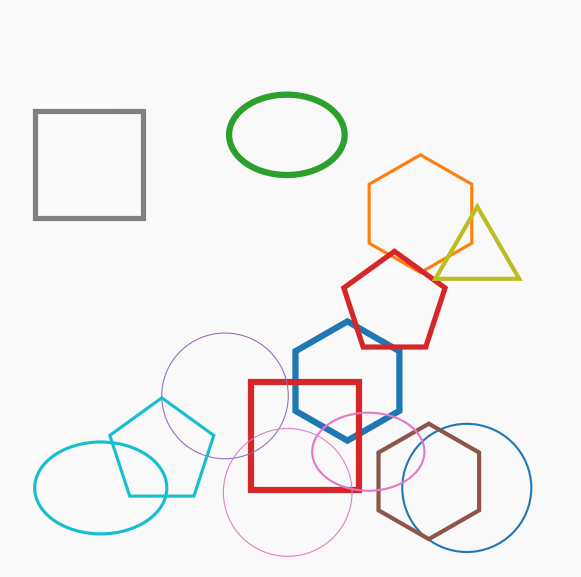[{"shape": "hexagon", "thickness": 3, "radius": 0.52, "center": [0.598, 0.339]}, {"shape": "circle", "thickness": 1, "radius": 0.55, "center": [0.803, 0.154]}, {"shape": "hexagon", "thickness": 1.5, "radius": 0.51, "center": [0.723, 0.629]}, {"shape": "oval", "thickness": 3, "radius": 0.5, "center": [0.494, 0.766]}, {"shape": "square", "thickness": 3, "radius": 0.46, "center": [0.524, 0.244]}, {"shape": "pentagon", "thickness": 2.5, "radius": 0.46, "center": [0.679, 0.472]}, {"shape": "circle", "thickness": 0.5, "radius": 0.54, "center": [0.387, 0.314]}, {"shape": "hexagon", "thickness": 2, "radius": 0.5, "center": [0.738, 0.165]}, {"shape": "circle", "thickness": 0.5, "radius": 0.55, "center": [0.495, 0.146]}, {"shape": "oval", "thickness": 1, "radius": 0.48, "center": [0.634, 0.217]}, {"shape": "square", "thickness": 2.5, "radius": 0.46, "center": [0.153, 0.715]}, {"shape": "triangle", "thickness": 2, "radius": 0.42, "center": [0.821, 0.558]}, {"shape": "oval", "thickness": 1.5, "radius": 0.57, "center": [0.173, 0.154]}, {"shape": "pentagon", "thickness": 1.5, "radius": 0.47, "center": [0.278, 0.216]}]